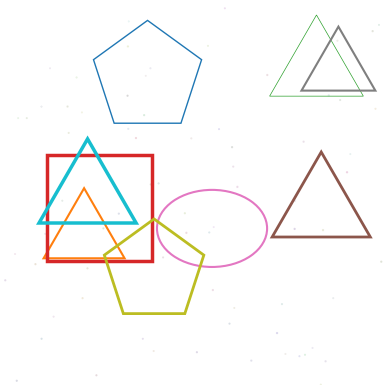[{"shape": "pentagon", "thickness": 1, "radius": 0.74, "center": [0.383, 0.799]}, {"shape": "triangle", "thickness": 1.5, "radius": 0.61, "center": [0.218, 0.39]}, {"shape": "triangle", "thickness": 0.5, "radius": 0.7, "center": [0.822, 0.821]}, {"shape": "square", "thickness": 2.5, "radius": 0.68, "center": [0.258, 0.46]}, {"shape": "triangle", "thickness": 2, "radius": 0.74, "center": [0.834, 0.458]}, {"shape": "oval", "thickness": 1.5, "radius": 0.72, "center": [0.551, 0.407]}, {"shape": "triangle", "thickness": 1.5, "radius": 0.55, "center": [0.879, 0.82]}, {"shape": "pentagon", "thickness": 2, "radius": 0.68, "center": [0.4, 0.295]}, {"shape": "triangle", "thickness": 2.5, "radius": 0.73, "center": [0.227, 0.494]}]